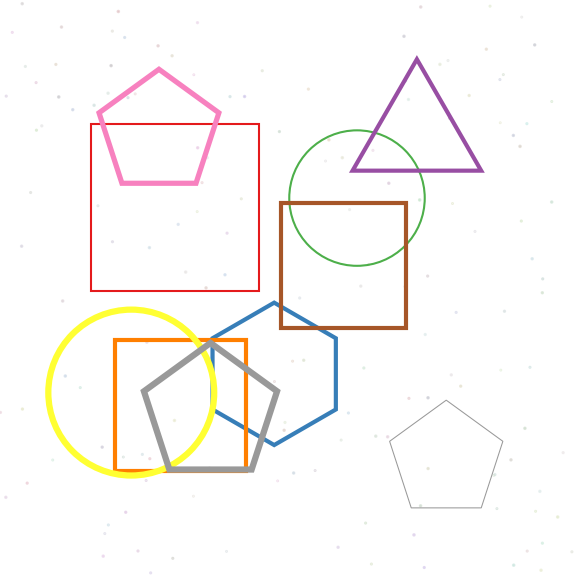[{"shape": "square", "thickness": 1, "radius": 0.72, "center": [0.303, 0.639]}, {"shape": "hexagon", "thickness": 2, "radius": 0.62, "center": [0.475, 0.352]}, {"shape": "circle", "thickness": 1, "radius": 0.59, "center": [0.618, 0.656]}, {"shape": "triangle", "thickness": 2, "radius": 0.64, "center": [0.722, 0.768]}, {"shape": "square", "thickness": 2, "radius": 0.57, "center": [0.313, 0.298]}, {"shape": "circle", "thickness": 3, "radius": 0.72, "center": [0.227, 0.319]}, {"shape": "square", "thickness": 2, "radius": 0.54, "center": [0.595, 0.54]}, {"shape": "pentagon", "thickness": 2.5, "radius": 0.55, "center": [0.275, 0.77]}, {"shape": "pentagon", "thickness": 3, "radius": 0.61, "center": [0.364, 0.284]}, {"shape": "pentagon", "thickness": 0.5, "radius": 0.52, "center": [0.773, 0.203]}]